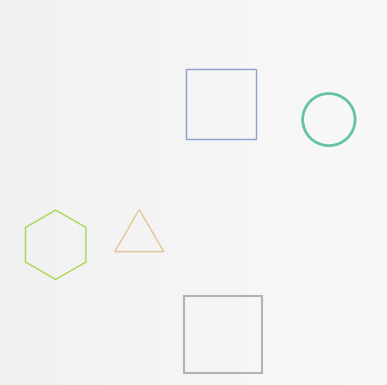[{"shape": "circle", "thickness": 2, "radius": 0.34, "center": [0.849, 0.689]}, {"shape": "square", "thickness": 1, "radius": 0.45, "center": [0.571, 0.729]}, {"shape": "hexagon", "thickness": 1, "radius": 0.45, "center": [0.144, 0.364]}, {"shape": "triangle", "thickness": 1, "radius": 0.36, "center": [0.359, 0.383]}, {"shape": "square", "thickness": 1.5, "radius": 0.5, "center": [0.575, 0.13]}]